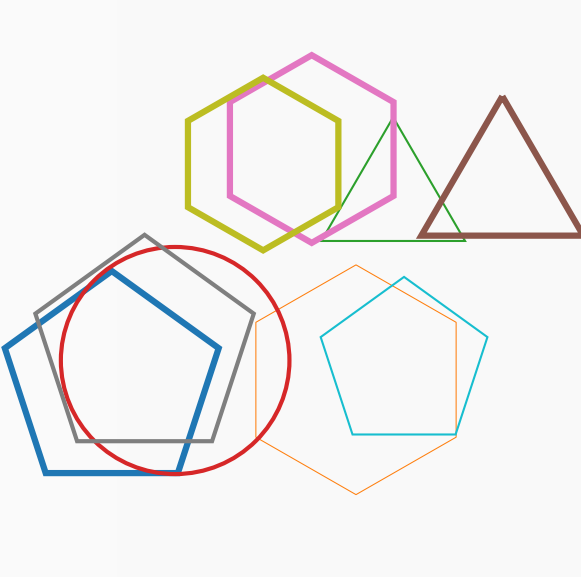[{"shape": "pentagon", "thickness": 3, "radius": 0.97, "center": [0.192, 0.336]}, {"shape": "hexagon", "thickness": 0.5, "radius": 0.99, "center": [0.612, 0.342]}, {"shape": "triangle", "thickness": 1, "radius": 0.71, "center": [0.676, 0.653]}, {"shape": "circle", "thickness": 2, "radius": 0.98, "center": [0.301, 0.375]}, {"shape": "triangle", "thickness": 3, "radius": 0.8, "center": [0.864, 0.672]}, {"shape": "hexagon", "thickness": 3, "radius": 0.81, "center": [0.536, 0.741]}, {"shape": "pentagon", "thickness": 2, "radius": 0.99, "center": [0.249, 0.395]}, {"shape": "hexagon", "thickness": 3, "radius": 0.75, "center": [0.453, 0.715]}, {"shape": "pentagon", "thickness": 1, "radius": 0.75, "center": [0.695, 0.369]}]